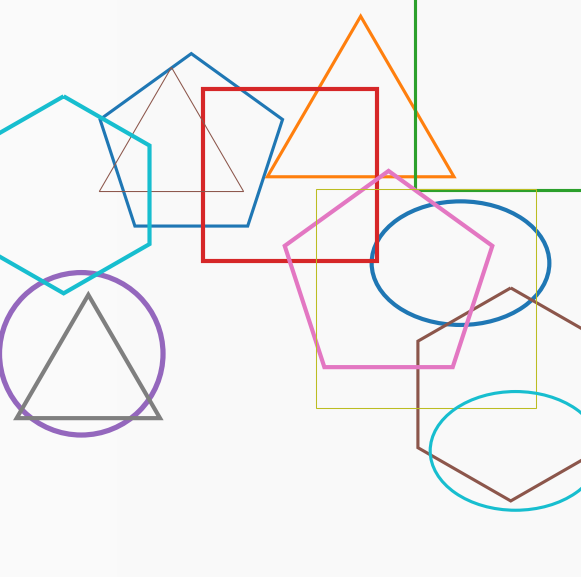[{"shape": "oval", "thickness": 2, "radius": 0.76, "center": [0.792, 0.543]}, {"shape": "pentagon", "thickness": 1.5, "radius": 0.83, "center": [0.329, 0.741]}, {"shape": "triangle", "thickness": 1.5, "radius": 0.93, "center": [0.62, 0.786]}, {"shape": "square", "thickness": 1.5, "radius": 0.86, "center": [0.887, 0.842]}, {"shape": "square", "thickness": 2, "radius": 0.75, "center": [0.499, 0.696]}, {"shape": "circle", "thickness": 2.5, "radius": 0.7, "center": [0.14, 0.386]}, {"shape": "hexagon", "thickness": 1.5, "radius": 0.92, "center": [0.879, 0.316]}, {"shape": "triangle", "thickness": 0.5, "radius": 0.72, "center": [0.295, 0.739]}, {"shape": "pentagon", "thickness": 2, "radius": 0.94, "center": [0.668, 0.515]}, {"shape": "triangle", "thickness": 2, "radius": 0.71, "center": [0.152, 0.346]}, {"shape": "square", "thickness": 0.5, "radius": 0.95, "center": [0.733, 0.483]}, {"shape": "oval", "thickness": 1.5, "radius": 0.73, "center": [0.887, 0.218]}, {"shape": "hexagon", "thickness": 2, "radius": 0.85, "center": [0.109, 0.662]}]